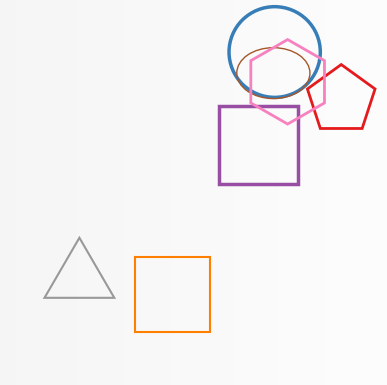[{"shape": "pentagon", "thickness": 2, "radius": 0.46, "center": [0.881, 0.741]}, {"shape": "circle", "thickness": 2.5, "radius": 0.59, "center": [0.709, 0.865]}, {"shape": "square", "thickness": 2.5, "radius": 0.51, "center": [0.667, 0.623]}, {"shape": "square", "thickness": 1.5, "radius": 0.48, "center": [0.446, 0.235]}, {"shape": "oval", "thickness": 1, "radius": 0.47, "center": [0.705, 0.81]}, {"shape": "hexagon", "thickness": 2, "radius": 0.55, "center": [0.742, 0.788]}, {"shape": "triangle", "thickness": 1.5, "radius": 0.52, "center": [0.205, 0.278]}]